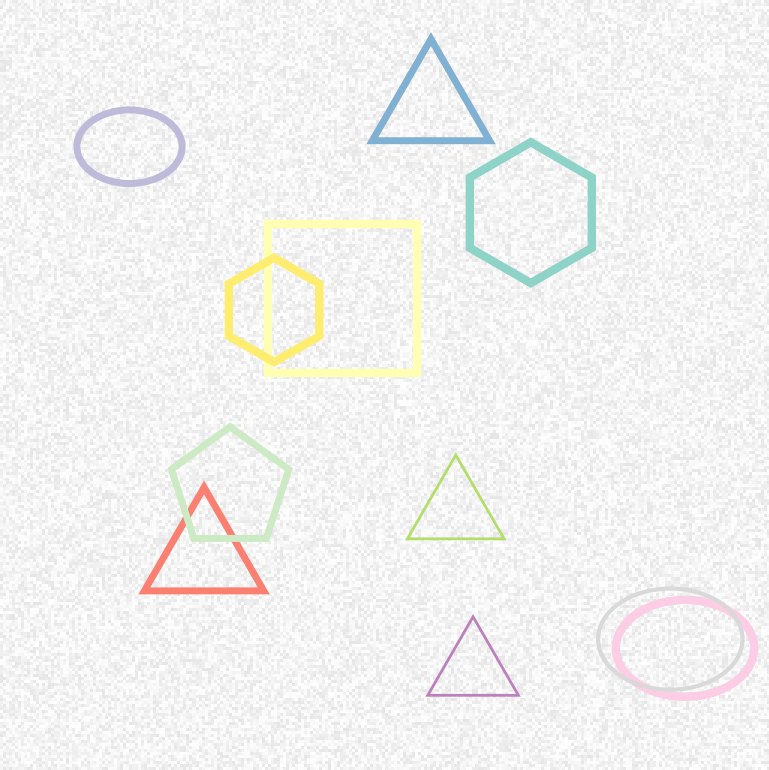[{"shape": "hexagon", "thickness": 3, "radius": 0.46, "center": [0.689, 0.724]}, {"shape": "square", "thickness": 3, "radius": 0.48, "center": [0.445, 0.612]}, {"shape": "oval", "thickness": 2.5, "radius": 0.34, "center": [0.168, 0.809]}, {"shape": "triangle", "thickness": 2.5, "radius": 0.45, "center": [0.265, 0.277]}, {"shape": "triangle", "thickness": 2.5, "radius": 0.44, "center": [0.56, 0.861]}, {"shape": "triangle", "thickness": 1, "radius": 0.36, "center": [0.592, 0.336]}, {"shape": "oval", "thickness": 3, "radius": 0.45, "center": [0.89, 0.158]}, {"shape": "oval", "thickness": 1.5, "radius": 0.47, "center": [0.871, 0.17]}, {"shape": "triangle", "thickness": 1, "radius": 0.34, "center": [0.614, 0.131]}, {"shape": "pentagon", "thickness": 2.5, "radius": 0.4, "center": [0.299, 0.366]}, {"shape": "hexagon", "thickness": 3, "radius": 0.34, "center": [0.356, 0.597]}]